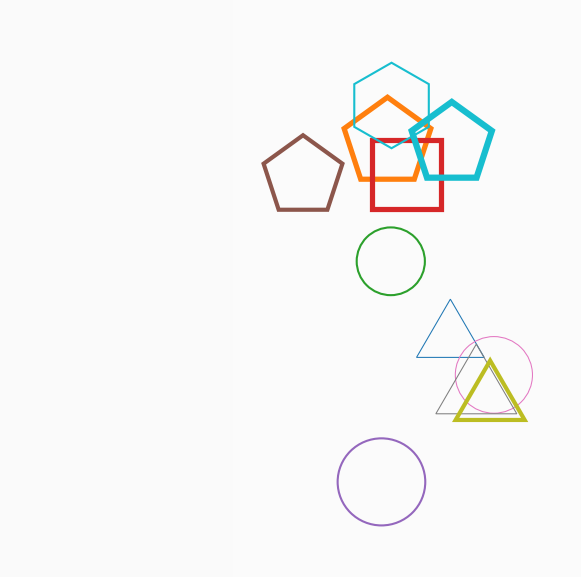[{"shape": "triangle", "thickness": 0.5, "radius": 0.34, "center": [0.775, 0.414]}, {"shape": "pentagon", "thickness": 2.5, "radius": 0.39, "center": [0.667, 0.752]}, {"shape": "circle", "thickness": 1, "radius": 0.29, "center": [0.672, 0.547]}, {"shape": "square", "thickness": 2.5, "radius": 0.3, "center": [0.7, 0.696]}, {"shape": "circle", "thickness": 1, "radius": 0.38, "center": [0.656, 0.165]}, {"shape": "pentagon", "thickness": 2, "radius": 0.36, "center": [0.521, 0.694]}, {"shape": "circle", "thickness": 0.5, "radius": 0.33, "center": [0.85, 0.35]}, {"shape": "triangle", "thickness": 0.5, "radius": 0.4, "center": [0.819, 0.323]}, {"shape": "triangle", "thickness": 2, "radius": 0.34, "center": [0.843, 0.306]}, {"shape": "pentagon", "thickness": 3, "radius": 0.36, "center": [0.777, 0.75]}, {"shape": "hexagon", "thickness": 1, "radius": 0.37, "center": [0.674, 0.816]}]